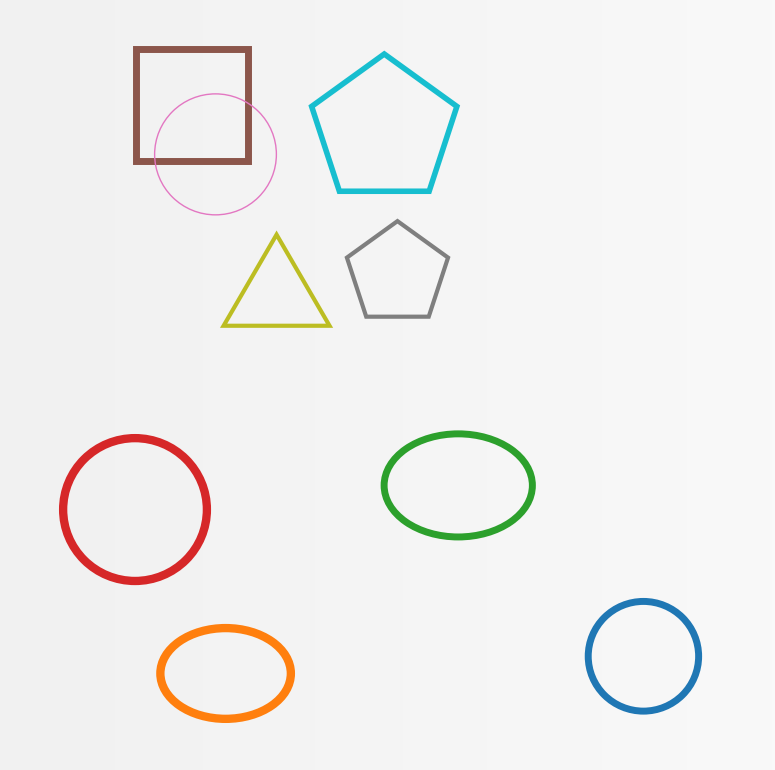[{"shape": "circle", "thickness": 2.5, "radius": 0.36, "center": [0.83, 0.148]}, {"shape": "oval", "thickness": 3, "radius": 0.42, "center": [0.291, 0.125]}, {"shape": "oval", "thickness": 2.5, "radius": 0.48, "center": [0.591, 0.37]}, {"shape": "circle", "thickness": 3, "radius": 0.46, "center": [0.174, 0.338]}, {"shape": "square", "thickness": 2.5, "radius": 0.36, "center": [0.248, 0.864]}, {"shape": "circle", "thickness": 0.5, "radius": 0.39, "center": [0.278, 0.8]}, {"shape": "pentagon", "thickness": 1.5, "radius": 0.34, "center": [0.513, 0.644]}, {"shape": "triangle", "thickness": 1.5, "radius": 0.39, "center": [0.357, 0.616]}, {"shape": "pentagon", "thickness": 2, "radius": 0.49, "center": [0.496, 0.831]}]